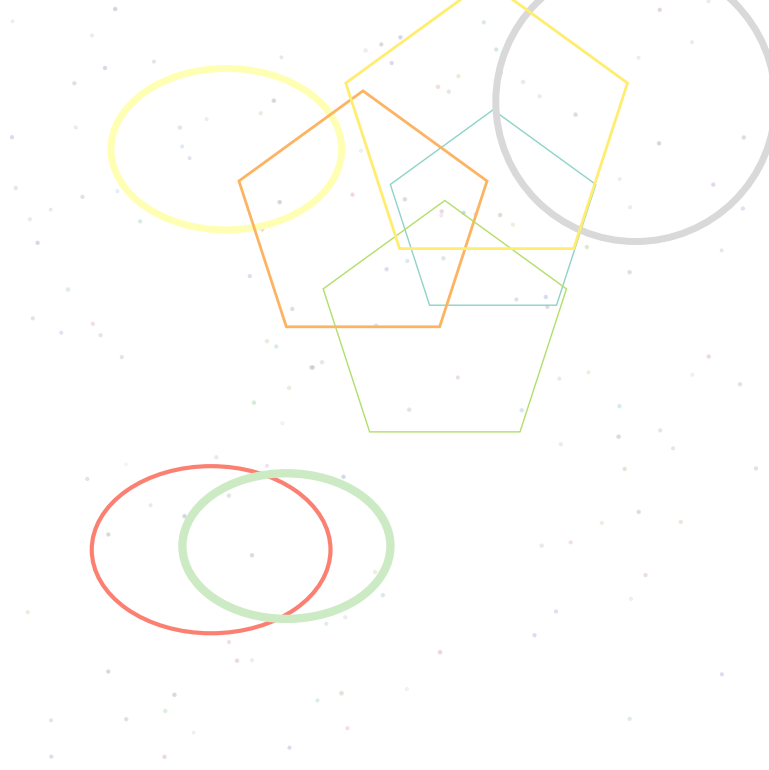[{"shape": "pentagon", "thickness": 0.5, "radius": 0.7, "center": [0.64, 0.717]}, {"shape": "oval", "thickness": 2.5, "radius": 0.75, "center": [0.294, 0.806]}, {"shape": "oval", "thickness": 1.5, "radius": 0.78, "center": [0.274, 0.286]}, {"shape": "pentagon", "thickness": 1, "radius": 0.85, "center": [0.471, 0.713]}, {"shape": "pentagon", "thickness": 0.5, "radius": 0.83, "center": [0.578, 0.574]}, {"shape": "circle", "thickness": 2.5, "radius": 0.91, "center": [0.825, 0.868]}, {"shape": "oval", "thickness": 3, "radius": 0.68, "center": [0.372, 0.291]}, {"shape": "pentagon", "thickness": 1, "radius": 0.96, "center": [0.632, 0.833]}]